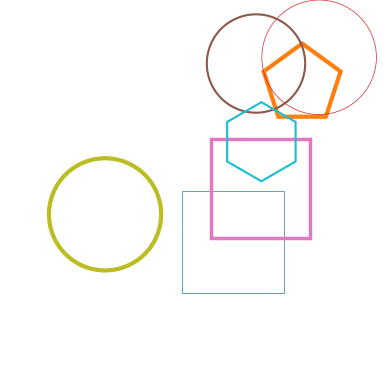[{"shape": "square", "thickness": 0.5, "radius": 0.67, "center": [0.605, 0.372]}, {"shape": "pentagon", "thickness": 3, "radius": 0.53, "center": [0.785, 0.782]}, {"shape": "circle", "thickness": 0.5, "radius": 0.74, "center": [0.829, 0.851]}, {"shape": "circle", "thickness": 1.5, "radius": 0.64, "center": [0.665, 0.835]}, {"shape": "square", "thickness": 2.5, "radius": 0.64, "center": [0.677, 0.511]}, {"shape": "circle", "thickness": 3, "radius": 0.73, "center": [0.273, 0.443]}, {"shape": "hexagon", "thickness": 1.5, "radius": 0.51, "center": [0.679, 0.632]}]